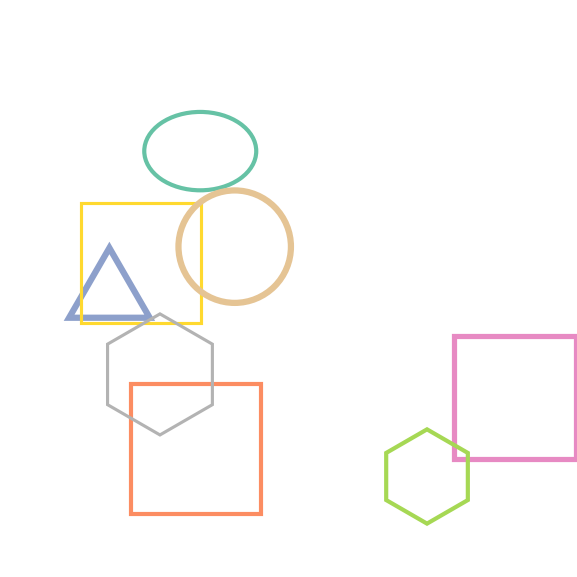[{"shape": "oval", "thickness": 2, "radius": 0.48, "center": [0.347, 0.737]}, {"shape": "square", "thickness": 2, "radius": 0.56, "center": [0.339, 0.222]}, {"shape": "triangle", "thickness": 3, "radius": 0.4, "center": [0.189, 0.489]}, {"shape": "square", "thickness": 2.5, "radius": 0.53, "center": [0.892, 0.311]}, {"shape": "hexagon", "thickness": 2, "radius": 0.41, "center": [0.739, 0.174]}, {"shape": "square", "thickness": 1.5, "radius": 0.52, "center": [0.244, 0.543]}, {"shape": "circle", "thickness": 3, "radius": 0.49, "center": [0.406, 0.572]}, {"shape": "hexagon", "thickness": 1.5, "radius": 0.52, "center": [0.277, 0.351]}]